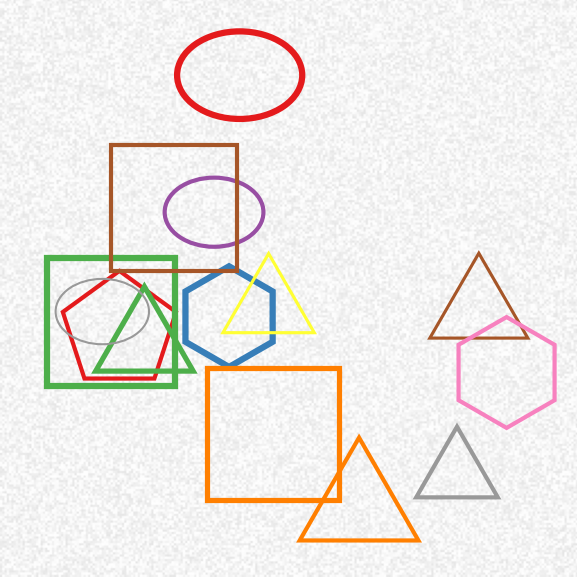[{"shape": "pentagon", "thickness": 2, "radius": 0.52, "center": [0.207, 0.427]}, {"shape": "oval", "thickness": 3, "radius": 0.54, "center": [0.415, 0.869]}, {"shape": "hexagon", "thickness": 3, "radius": 0.44, "center": [0.397, 0.451]}, {"shape": "square", "thickness": 3, "radius": 0.55, "center": [0.192, 0.442]}, {"shape": "triangle", "thickness": 2.5, "radius": 0.49, "center": [0.25, 0.405]}, {"shape": "oval", "thickness": 2, "radius": 0.43, "center": [0.371, 0.632]}, {"shape": "square", "thickness": 2.5, "radius": 0.57, "center": [0.473, 0.248]}, {"shape": "triangle", "thickness": 2, "radius": 0.59, "center": [0.622, 0.123]}, {"shape": "triangle", "thickness": 1.5, "radius": 0.46, "center": [0.465, 0.469]}, {"shape": "triangle", "thickness": 1.5, "radius": 0.49, "center": [0.829, 0.463]}, {"shape": "square", "thickness": 2, "radius": 0.55, "center": [0.301, 0.639]}, {"shape": "hexagon", "thickness": 2, "radius": 0.48, "center": [0.877, 0.354]}, {"shape": "triangle", "thickness": 2, "radius": 0.41, "center": [0.791, 0.179]}, {"shape": "oval", "thickness": 1, "radius": 0.4, "center": [0.177, 0.46]}]